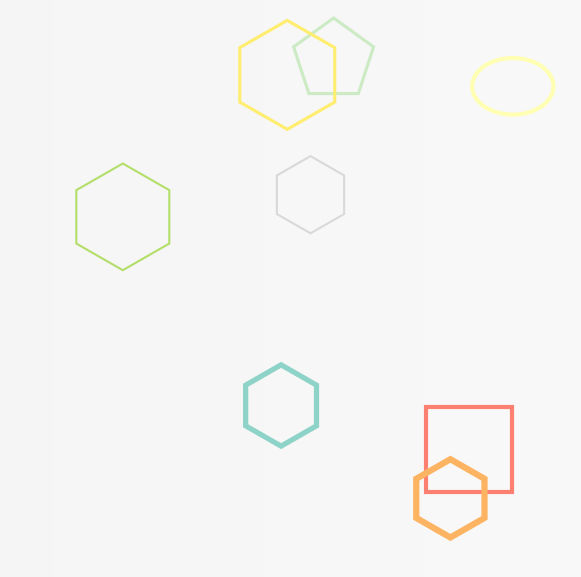[{"shape": "hexagon", "thickness": 2.5, "radius": 0.35, "center": [0.484, 0.297]}, {"shape": "oval", "thickness": 2, "radius": 0.35, "center": [0.882, 0.85]}, {"shape": "square", "thickness": 2, "radius": 0.37, "center": [0.807, 0.221]}, {"shape": "hexagon", "thickness": 3, "radius": 0.34, "center": [0.775, 0.136]}, {"shape": "hexagon", "thickness": 1, "radius": 0.46, "center": [0.211, 0.624]}, {"shape": "hexagon", "thickness": 1, "radius": 0.33, "center": [0.534, 0.662]}, {"shape": "pentagon", "thickness": 1.5, "radius": 0.36, "center": [0.574, 0.896]}, {"shape": "hexagon", "thickness": 1.5, "radius": 0.47, "center": [0.494, 0.87]}]